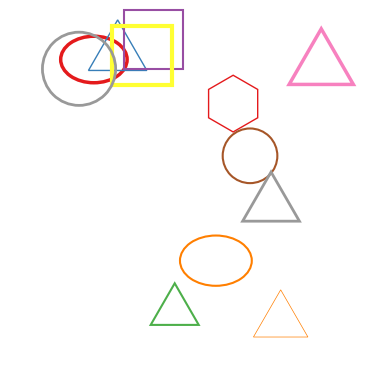[{"shape": "oval", "thickness": 2.5, "radius": 0.43, "center": [0.244, 0.845]}, {"shape": "hexagon", "thickness": 1, "radius": 0.37, "center": [0.606, 0.731]}, {"shape": "triangle", "thickness": 1, "radius": 0.44, "center": [0.306, 0.861]}, {"shape": "triangle", "thickness": 1.5, "radius": 0.36, "center": [0.454, 0.192]}, {"shape": "square", "thickness": 1.5, "radius": 0.38, "center": [0.398, 0.897]}, {"shape": "triangle", "thickness": 0.5, "radius": 0.41, "center": [0.729, 0.166]}, {"shape": "oval", "thickness": 1.5, "radius": 0.47, "center": [0.561, 0.323]}, {"shape": "square", "thickness": 3, "radius": 0.38, "center": [0.369, 0.856]}, {"shape": "circle", "thickness": 1.5, "radius": 0.35, "center": [0.649, 0.595]}, {"shape": "triangle", "thickness": 2.5, "radius": 0.48, "center": [0.834, 0.829]}, {"shape": "triangle", "thickness": 2, "radius": 0.43, "center": [0.704, 0.468]}, {"shape": "circle", "thickness": 2, "radius": 0.48, "center": [0.205, 0.821]}]